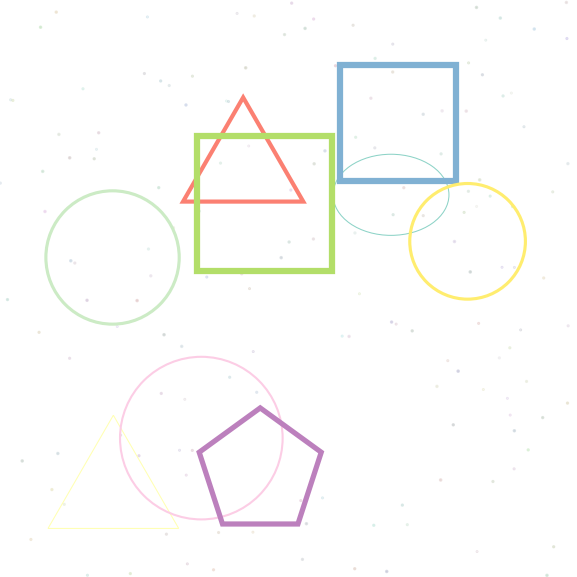[{"shape": "oval", "thickness": 0.5, "radius": 0.5, "center": [0.677, 0.662]}, {"shape": "triangle", "thickness": 0.5, "radius": 0.65, "center": [0.196, 0.149]}, {"shape": "triangle", "thickness": 2, "radius": 0.6, "center": [0.421, 0.71]}, {"shape": "square", "thickness": 3, "radius": 0.5, "center": [0.689, 0.786]}, {"shape": "square", "thickness": 3, "radius": 0.58, "center": [0.458, 0.647]}, {"shape": "circle", "thickness": 1, "radius": 0.7, "center": [0.349, 0.241]}, {"shape": "pentagon", "thickness": 2.5, "radius": 0.56, "center": [0.451, 0.182]}, {"shape": "circle", "thickness": 1.5, "radius": 0.58, "center": [0.195, 0.553]}, {"shape": "circle", "thickness": 1.5, "radius": 0.5, "center": [0.81, 0.581]}]